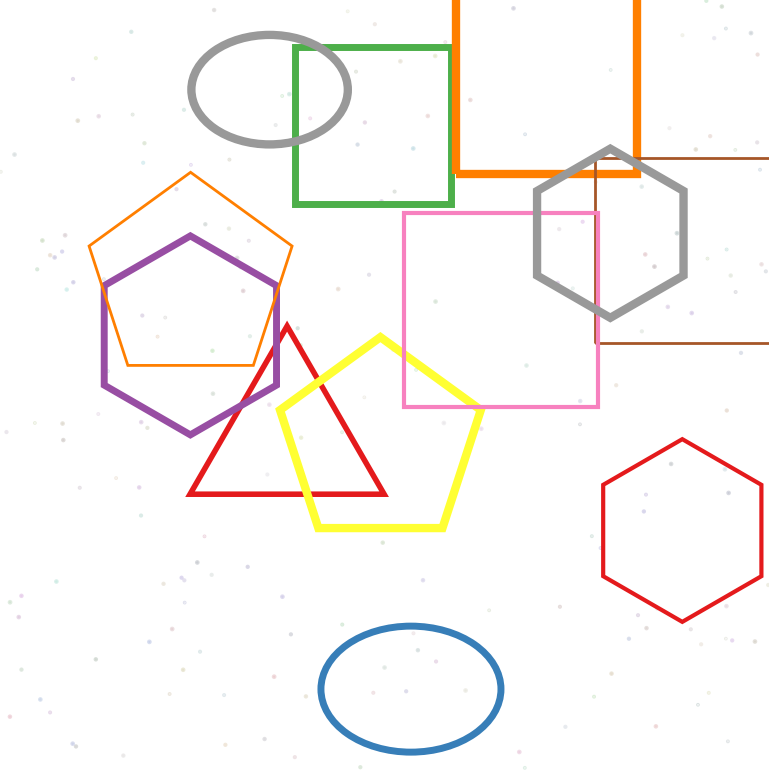[{"shape": "triangle", "thickness": 2, "radius": 0.73, "center": [0.373, 0.431]}, {"shape": "hexagon", "thickness": 1.5, "radius": 0.59, "center": [0.886, 0.311]}, {"shape": "oval", "thickness": 2.5, "radius": 0.58, "center": [0.534, 0.105]}, {"shape": "square", "thickness": 2.5, "radius": 0.51, "center": [0.484, 0.837]}, {"shape": "hexagon", "thickness": 2.5, "radius": 0.65, "center": [0.247, 0.564]}, {"shape": "pentagon", "thickness": 1, "radius": 0.69, "center": [0.248, 0.638]}, {"shape": "square", "thickness": 3, "radius": 0.59, "center": [0.71, 0.892]}, {"shape": "pentagon", "thickness": 3, "radius": 0.69, "center": [0.494, 0.425]}, {"shape": "square", "thickness": 1, "radius": 0.6, "center": [0.893, 0.675]}, {"shape": "square", "thickness": 1.5, "radius": 0.63, "center": [0.651, 0.597]}, {"shape": "oval", "thickness": 3, "radius": 0.51, "center": [0.35, 0.884]}, {"shape": "hexagon", "thickness": 3, "radius": 0.55, "center": [0.793, 0.697]}]